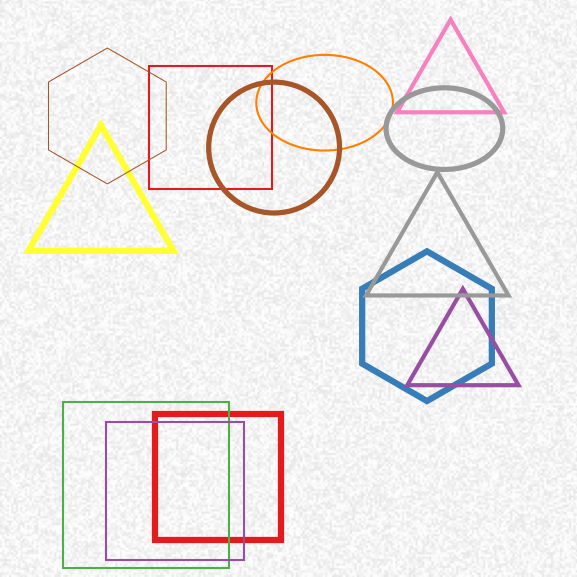[{"shape": "square", "thickness": 3, "radius": 0.54, "center": [0.377, 0.173]}, {"shape": "square", "thickness": 1, "radius": 0.53, "center": [0.365, 0.778]}, {"shape": "hexagon", "thickness": 3, "radius": 0.65, "center": [0.739, 0.434]}, {"shape": "square", "thickness": 1, "radius": 0.72, "center": [0.253, 0.159]}, {"shape": "square", "thickness": 1, "radius": 0.6, "center": [0.303, 0.149]}, {"shape": "triangle", "thickness": 2, "radius": 0.56, "center": [0.801, 0.388]}, {"shape": "oval", "thickness": 1, "radius": 0.59, "center": [0.562, 0.821]}, {"shape": "triangle", "thickness": 3, "radius": 0.72, "center": [0.175, 0.637]}, {"shape": "hexagon", "thickness": 0.5, "radius": 0.59, "center": [0.186, 0.798]}, {"shape": "circle", "thickness": 2.5, "radius": 0.57, "center": [0.475, 0.744]}, {"shape": "triangle", "thickness": 2, "radius": 0.53, "center": [0.78, 0.858]}, {"shape": "triangle", "thickness": 2, "radius": 0.71, "center": [0.757, 0.559]}, {"shape": "oval", "thickness": 2.5, "radius": 0.51, "center": [0.77, 0.776]}]